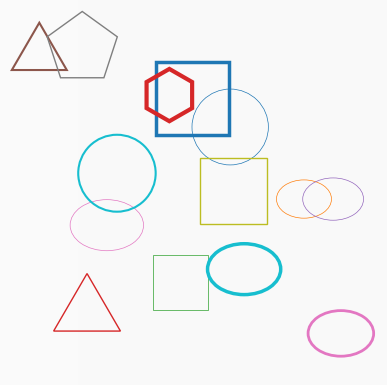[{"shape": "circle", "thickness": 0.5, "radius": 0.49, "center": [0.594, 0.67]}, {"shape": "square", "thickness": 2.5, "radius": 0.47, "center": [0.496, 0.745]}, {"shape": "oval", "thickness": 0.5, "radius": 0.36, "center": [0.784, 0.483]}, {"shape": "square", "thickness": 0.5, "radius": 0.35, "center": [0.466, 0.266]}, {"shape": "hexagon", "thickness": 3, "radius": 0.34, "center": [0.437, 0.753]}, {"shape": "triangle", "thickness": 1, "radius": 0.5, "center": [0.225, 0.19]}, {"shape": "oval", "thickness": 0.5, "radius": 0.39, "center": [0.86, 0.483]}, {"shape": "triangle", "thickness": 1.5, "radius": 0.41, "center": [0.101, 0.859]}, {"shape": "oval", "thickness": 2, "radius": 0.42, "center": [0.88, 0.134]}, {"shape": "oval", "thickness": 0.5, "radius": 0.47, "center": [0.276, 0.415]}, {"shape": "pentagon", "thickness": 1, "radius": 0.48, "center": [0.212, 0.875]}, {"shape": "square", "thickness": 1, "radius": 0.43, "center": [0.603, 0.505]}, {"shape": "oval", "thickness": 2.5, "radius": 0.47, "center": [0.63, 0.301]}, {"shape": "circle", "thickness": 1.5, "radius": 0.5, "center": [0.302, 0.55]}]